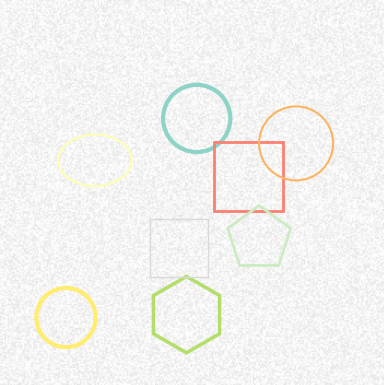[{"shape": "circle", "thickness": 3, "radius": 0.44, "center": [0.511, 0.692]}, {"shape": "oval", "thickness": 1.5, "radius": 0.48, "center": [0.247, 0.584]}, {"shape": "square", "thickness": 2, "radius": 0.45, "center": [0.645, 0.542]}, {"shape": "circle", "thickness": 1.5, "radius": 0.48, "center": [0.769, 0.628]}, {"shape": "hexagon", "thickness": 2.5, "radius": 0.5, "center": [0.484, 0.183]}, {"shape": "square", "thickness": 1, "radius": 0.38, "center": [0.465, 0.357]}, {"shape": "pentagon", "thickness": 2, "radius": 0.43, "center": [0.673, 0.38]}, {"shape": "circle", "thickness": 3, "radius": 0.38, "center": [0.171, 0.175]}]